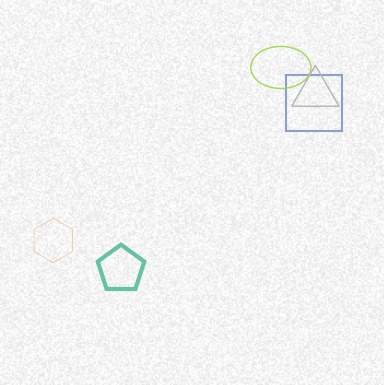[{"shape": "pentagon", "thickness": 3, "radius": 0.32, "center": [0.314, 0.301]}, {"shape": "square", "thickness": 1.5, "radius": 0.36, "center": [0.816, 0.732]}, {"shape": "oval", "thickness": 1, "radius": 0.39, "center": [0.73, 0.825]}, {"shape": "hexagon", "thickness": 0.5, "radius": 0.29, "center": [0.138, 0.375]}, {"shape": "triangle", "thickness": 1, "radius": 0.35, "center": [0.819, 0.759]}]